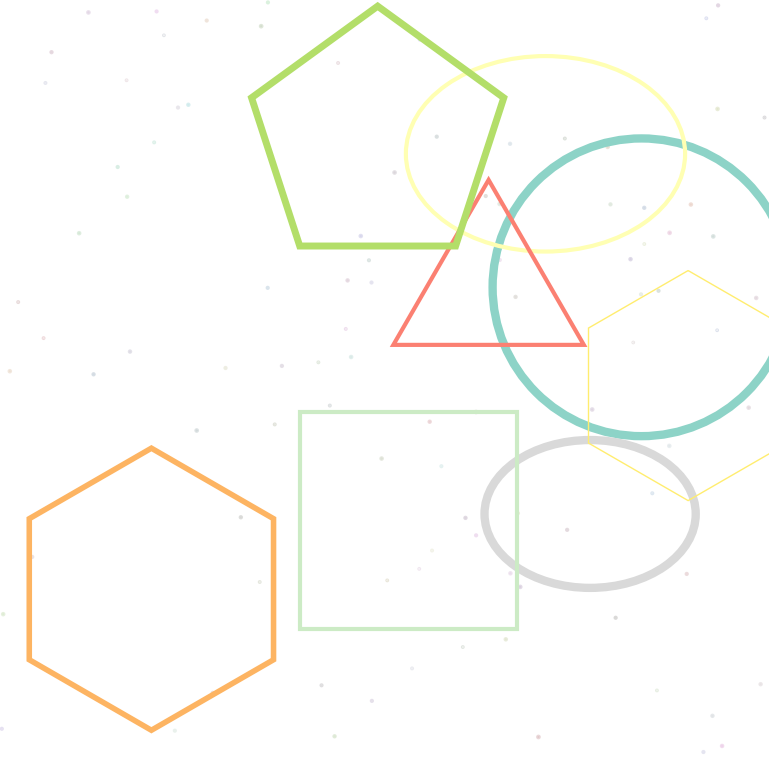[{"shape": "circle", "thickness": 3, "radius": 0.97, "center": [0.833, 0.627]}, {"shape": "oval", "thickness": 1.5, "radius": 0.91, "center": [0.708, 0.8]}, {"shape": "triangle", "thickness": 1.5, "radius": 0.71, "center": [0.635, 0.624]}, {"shape": "hexagon", "thickness": 2, "radius": 0.92, "center": [0.197, 0.235]}, {"shape": "pentagon", "thickness": 2.5, "radius": 0.86, "center": [0.49, 0.82]}, {"shape": "oval", "thickness": 3, "radius": 0.69, "center": [0.766, 0.333]}, {"shape": "square", "thickness": 1.5, "radius": 0.7, "center": [0.53, 0.324]}, {"shape": "hexagon", "thickness": 0.5, "radius": 0.75, "center": [0.894, 0.499]}]